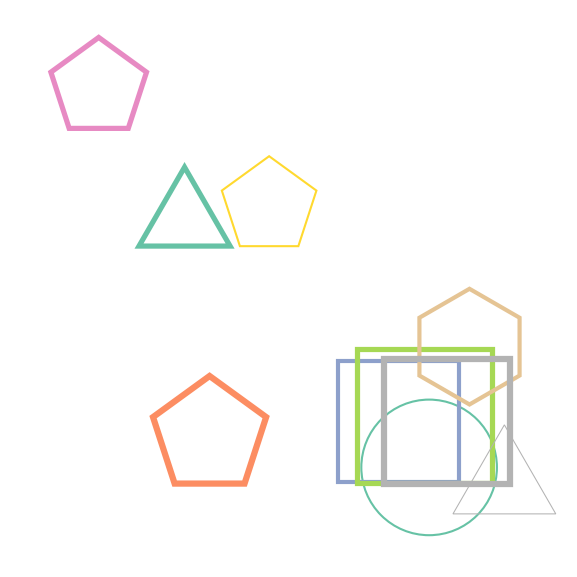[{"shape": "triangle", "thickness": 2.5, "radius": 0.46, "center": [0.32, 0.619]}, {"shape": "circle", "thickness": 1, "radius": 0.59, "center": [0.743, 0.19]}, {"shape": "pentagon", "thickness": 3, "radius": 0.51, "center": [0.363, 0.245]}, {"shape": "square", "thickness": 2, "radius": 0.52, "center": [0.69, 0.269]}, {"shape": "pentagon", "thickness": 2.5, "radius": 0.44, "center": [0.171, 0.847]}, {"shape": "square", "thickness": 2.5, "radius": 0.58, "center": [0.735, 0.279]}, {"shape": "pentagon", "thickness": 1, "radius": 0.43, "center": [0.466, 0.643]}, {"shape": "hexagon", "thickness": 2, "radius": 0.5, "center": [0.813, 0.399]}, {"shape": "square", "thickness": 3, "radius": 0.54, "center": [0.774, 0.269]}, {"shape": "triangle", "thickness": 0.5, "radius": 0.51, "center": [0.873, 0.161]}]